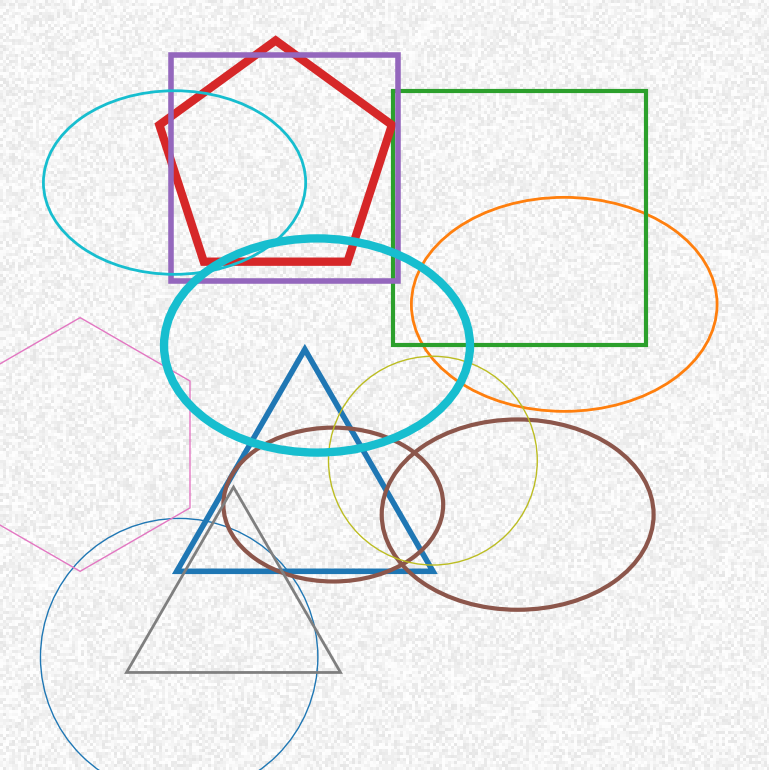[{"shape": "circle", "thickness": 0.5, "radius": 0.9, "center": [0.233, 0.147]}, {"shape": "triangle", "thickness": 2, "radius": 0.96, "center": [0.396, 0.354]}, {"shape": "oval", "thickness": 1, "radius": 0.99, "center": [0.733, 0.605]}, {"shape": "square", "thickness": 1.5, "radius": 0.82, "center": [0.675, 0.717]}, {"shape": "pentagon", "thickness": 3, "radius": 0.79, "center": [0.358, 0.789]}, {"shape": "square", "thickness": 2, "radius": 0.74, "center": [0.37, 0.782]}, {"shape": "oval", "thickness": 1.5, "radius": 0.71, "center": [0.433, 0.345]}, {"shape": "oval", "thickness": 1.5, "radius": 0.88, "center": [0.672, 0.332]}, {"shape": "hexagon", "thickness": 0.5, "radius": 0.82, "center": [0.104, 0.423]}, {"shape": "triangle", "thickness": 1, "radius": 0.8, "center": [0.303, 0.207]}, {"shape": "circle", "thickness": 0.5, "radius": 0.68, "center": [0.562, 0.402]}, {"shape": "oval", "thickness": 1, "radius": 0.85, "center": [0.227, 0.763]}, {"shape": "oval", "thickness": 3, "radius": 0.99, "center": [0.412, 0.551]}]